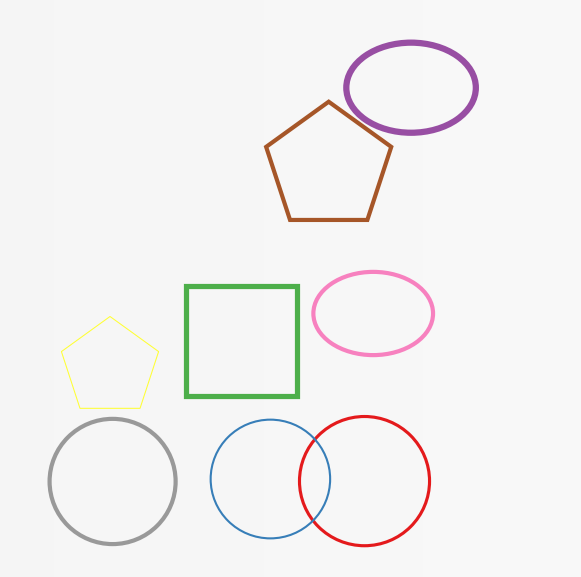[{"shape": "circle", "thickness": 1.5, "radius": 0.56, "center": [0.627, 0.166]}, {"shape": "circle", "thickness": 1, "radius": 0.51, "center": [0.465, 0.17]}, {"shape": "square", "thickness": 2.5, "radius": 0.48, "center": [0.416, 0.409]}, {"shape": "oval", "thickness": 3, "radius": 0.56, "center": [0.707, 0.847]}, {"shape": "pentagon", "thickness": 0.5, "radius": 0.44, "center": [0.189, 0.363]}, {"shape": "pentagon", "thickness": 2, "radius": 0.57, "center": [0.565, 0.71]}, {"shape": "oval", "thickness": 2, "radius": 0.51, "center": [0.642, 0.456]}, {"shape": "circle", "thickness": 2, "radius": 0.54, "center": [0.194, 0.165]}]